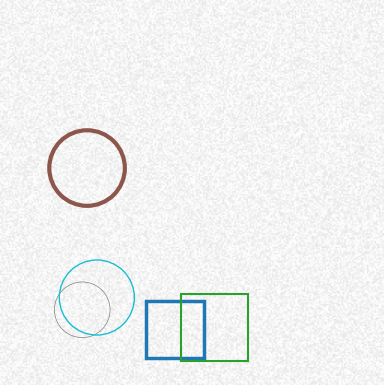[{"shape": "square", "thickness": 2.5, "radius": 0.37, "center": [0.455, 0.145]}, {"shape": "square", "thickness": 1.5, "radius": 0.44, "center": [0.557, 0.148]}, {"shape": "circle", "thickness": 3, "radius": 0.49, "center": [0.226, 0.564]}, {"shape": "circle", "thickness": 0.5, "radius": 0.36, "center": [0.214, 0.195]}, {"shape": "circle", "thickness": 1, "radius": 0.49, "center": [0.252, 0.227]}]